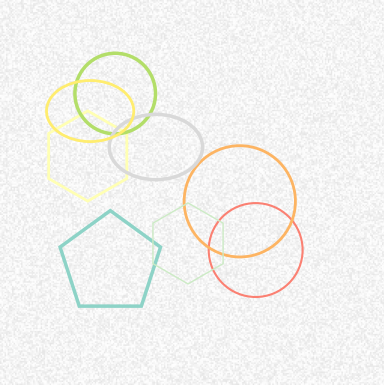[{"shape": "pentagon", "thickness": 2.5, "radius": 0.69, "center": [0.286, 0.316]}, {"shape": "hexagon", "thickness": 2, "radius": 0.59, "center": [0.228, 0.595]}, {"shape": "circle", "thickness": 1.5, "radius": 0.61, "center": [0.664, 0.351]}, {"shape": "circle", "thickness": 2, "radius": 0.72, "center": [0.623, 0.477]}, {"shape": "circle", "thickness": 2.5, "radius": 0.52, "center": [0.299, 0.757]}, {"shape": "oval", "thickness": 2.5, "radius": 0.61, "center": [0.405, 0.618]}, {"shape": "hexagon", "thickness": 1, "radius": 0.53, "center": [0.488, 0.368]}, {"shape": "oval", "thickness": 2, "radius": 0.57, "center": [0.234, 0.712]}]